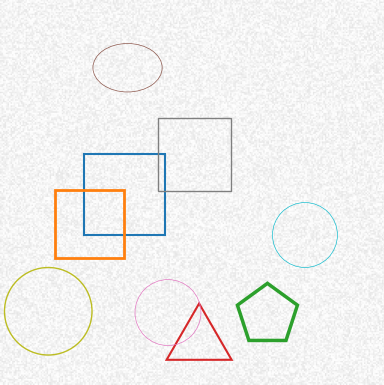[{"shape": "square", "thickness": 1.5, "radius": 0.53, "center": [0.323, 0.494]}, {"shape": "square", "thickness": 2, "radius": 0.45, "center": [0.233, 0.418]}, {"shape": "pentagon", "thickness": 2.5, "radius": 0.41, "center": [0.695, 0.182]}, {"shape": "triangle", "thickness": 1.5, "radius": 0.49, "center": [0.517, 0.114]}, {"shape": "oval", "thickness": 0.5, "radius": 0.45, "center": [0.331, 0.824]}, {"shape": "circle", "thickness": 0.5, "radius": 0.43, "center": [0.436, 0.188]}, {"shape": "square", "thickness": 1, "radius": 0.48, "center": [0.505, 0.598]}, {"shape": "circle", "thickness": 1, "radius": 0.57, "center": [0.125, 0.192]}, {"shape": "circle", "thickness": 0.5, "radius": 0.42, "center": [0.792, 0.39]}]